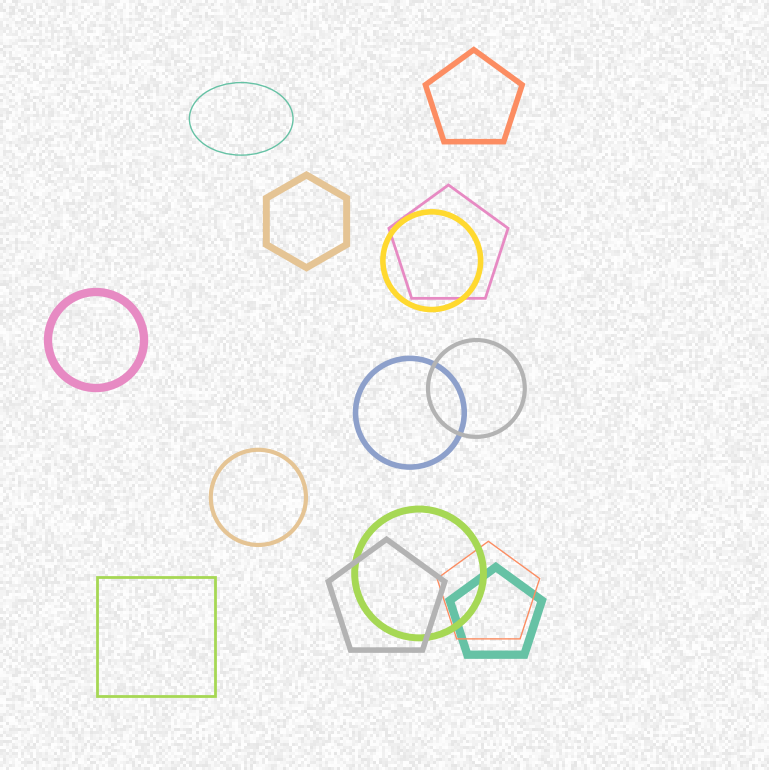[{"shape": "oval", "thickness": 0.5, "radius": 0.34, "center": [0.313, 0.846]}, {"shape": "pentagon", "thickness": 3, "radius": 0.31, "center": [0.644, 0.201]}, {"shape": "pentagon", "thickness": 2, "radius": 0.33, "center": [0.615, 0.869]}, {"shape": "pentagon", "thickness": 0.5, "radius": 0.35, "center": [0.634, 0.227]}, {"shape": "circle", "thickness": 2, "radius": 0.35, "center": [0.532, 0.464]}, {"shape": "pentagon", "thickness": 1, "radius": 0.41, "center": [0.582, 0.678]}, {"shape": "circle", "thickness": 3, "radius": 0.31, "center": [0.125, 0.558]}, {"shape": "circle", "thickness": 2.5, "radius": 0.42, "center": [0.544, 0.255]}, {"shape": "square", "thickness": 1, "radius": 0.39, "center": [0.203, 0.173]}, {"shape": "circle", "thickness": 2, "radius": 0.32, "center": [0.561, 0.661]}, {"shape": "hexagon", "thickness": 2.5, "radius": 0.3, "center": [0.398, 0.713]}, {"shape": "circle", "thickness": 1.5, "radius": 0.31, "center": [0.336, 0.354]}, {"shape": "circle", "thickness": 1.5, "radius": 0.31, "center": [0.619, 0.496]}, {"shape": "pentagon", "thickness": 2, "radius": 0.4, "center": [0.502, 0.22]}]